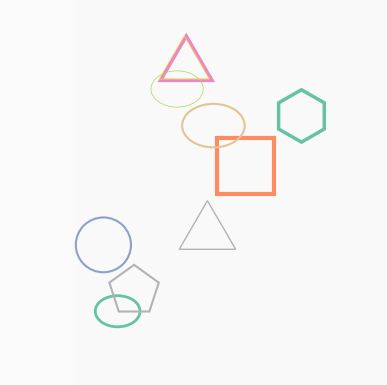[{"shape": "hexagon", "thickness": 2.5, "radius": 0.34, "center": [0.778, 0.699]}, {"shape": "oval", "thickness": 2, "radius": 0.29, "center": [0.304, 0.192]}, {"shape": "square", "thickness": 3, "radius": 0.37, "center": [0.633, 0.57]}, {"shape": "circle", "thickness": 1.5, "radius": 0.36, "center": [0.267, 0.364]}, {"shape": "triangle", "thickness": 2.5, "radius": 0.38, "center": [0.481, 0.83]}, {"shape": "oval", "thickness": 0.5, "radius": 0.34, "center": [0.457, 0.769]}, {"shape": "triangle", "thickness": 0.5, "radius": 0.38, "center": [0.476, 0.832]}, {"shape": "oval", "thickness": 1.5, "radius": 0.4, "center": [0.551, 0.674]}, {"shape": "pentagon", "thickness": 1.5, "radius": 0.34, "center": [0.346, 0.245]}, {"shape": "triangle", "thickness": 1, "radius": 0.42, "center": [0.535, 0.395]}]